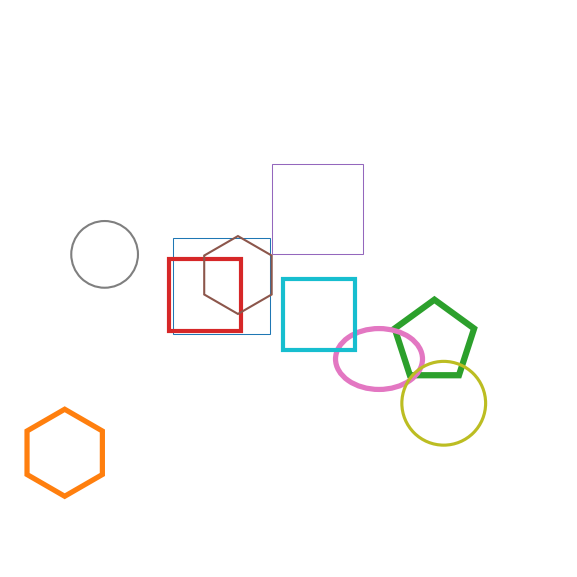[{"shape": "square", "thickness": 0.5, "radius": 0.42, "center": [0.383, 0.504]}, {"shape": "hexagon", "thickness": 2.5, "radius": 0.38, "center": [0.112, 0.215]}, {"shape": "pentagon", "thickness": 3, "radius": 0.36, "center": [0.752, 0.408]}, {"shape": "square", "thickness": 2, "radius": 0.31, "center": [0.355, 0.488]}, {"shape": "square", "thickness": 0.5, "radius": 0.39, "center": [0.55, 0.637]}, {"shape": "hexagon", "thickness": 1, "radius": 0.34, "center": [0.412, 0.523]}, {"shape": "oval", "thickness": 2.5, "radius": 0.38, "center": [0.656, 0.377]}, {"shape": "circle", "thickness": 1, "radius": 0.29, "center": [0.181, 0.559]}, {"shape": "circle", "thickness": 1.5, "radius": 0.36, "center": [0.768, 0.301]}, {"shape": "square", "thickness": 2, "radius": 0.31, "center": [0.552, 0.454]}]